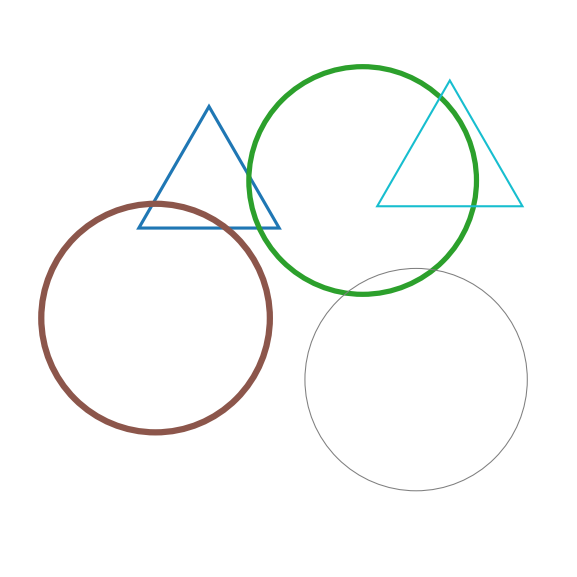[{"shape": "triangle", "thickness": 1.5, "radius": 0.7, "center": [0.362, 0.674]}, {"shape": "circle", "thickness": 2.5, "radius": 0.99, "center": [0.628, 0.687]}, {"shape": "circle", "thickness": 3, "radius": 0.99, "center": [0.269, 0.448]}, {"shape": "circle", "thickness": 0.5, "radius": 0.96, "center": [0.721, 0.342]}, {"shape": "triangle", "thickness": 1, "radius": 0.73, "center": [0.779, 0.715]}]